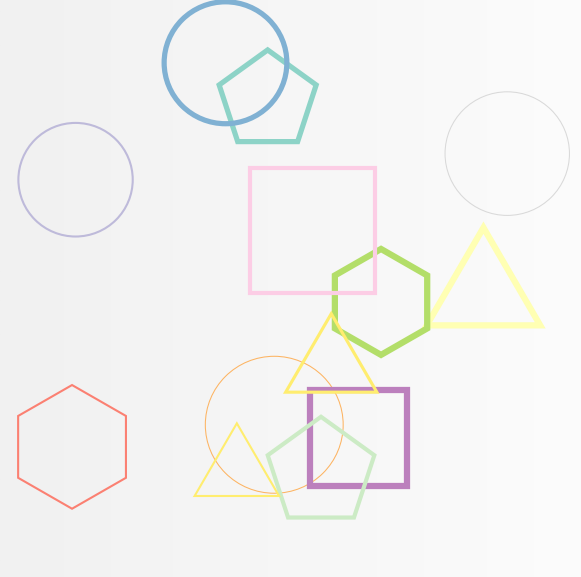[{"shape": "pentagon", "thickness": 2.5, "radius": 0.44, "center": [0.461, 0.825]}, {"shape": "triangle", "thickness": 3, "radius": 0.56, "center": [0.832, 0.492]}, {"shape": "circle", "thickness": 1, "radius": 0.49, "center": [0.13, 0.688]}, {"shape": "hexagon", "thickness": 1, "radius": 0.54, "center": [0.124, 0.225]}, {"shape": "circle", "thickness": 2.5, "radius": 0.53, "center": [0.388, 0.89]}, {"shape": "circle", "thickness": 0.5, "radius": 0.59, "center": [0.472, 0.264]}, {"shape": "hexagon", "thickness": 3, "radius": 0.46, "center": [0.656, 0.476]}, {"shape": "square", "thickness": 2, "radius": 0.54, "center": [0.538, 0.6]}, {"shape": "circle", "thickness": 0.5, "radius": 0.54, "center": [0.873, 0.733]}, {"shape": "square", "thickness": 3, "radius": 0.42, "center": [0.616, 0.24]}, {"shape": "pentagon", "thickness": 2, "radius": 0.48, "center": [0.552, 0.181]}, {"shape": "triangle", "thickness": 1, "radius": 0.42, "center": [0.407, 0.182]}, {"shape": "triangle", "thickness": 1.5, "radius": 0.45, "center": [0.57, 0.365]}]